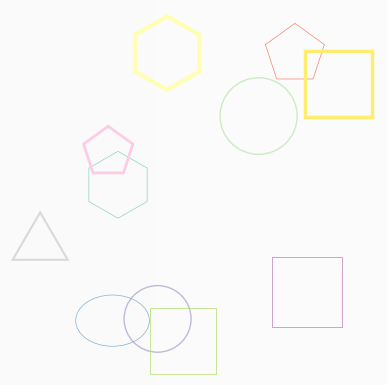[{"shape": "hexagon", "thickness": 0.5, "radius": 0.43, "center": [0.305, 0.52]}, {"shape": "hexagon", "thickness": 3, "radius": 0.48, "center": [0.431, 0.862]}, {"shape": "circle", "thickness": 1, "radius": 0.43, "center": [0.407, 0.172]}, {"shape": "pentagon", "thickness": 0.5, "radius": 0.4, "center": [0.761, 0.859]}, {"shape": "oval", "thickness": 0.5, "radius": 0.48, "center": [0.29, 0.167]}, {"shape": "square", "thickness": 0.5, "radius": 0.42, "center": [0.472, 0.114]}, {"shape": "pentagon", "thickness": 2, "radius": 0.33, "center": [0.279, 0.605]}, {"shape": "triangle", "thickness": 1.5, "radius": 0.41, "center": [0.104, 0.366]}, {"shape": "square", "thickness": 0.5, "radius": 0.45, "center": [0.792, 0.241]}, {"shape": "circle", "thickness": 1, "radius": 0.5, "center": [0.667, 0.699]}, {"shape": "square", "thickness": 2.5, "radius": 0.43, "center": [0.872, 0.781]}]